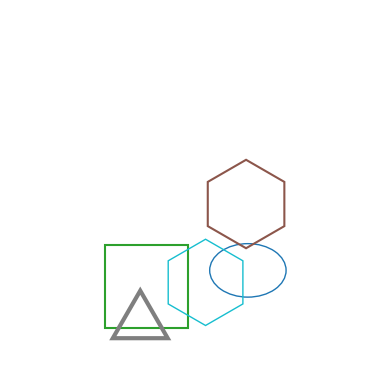[{"shape": "oval", "thickness": 1, "radius": 0.5, "center": [0.644, 0.298]}, {"shape": "square", "thickness": 1.5, "radius": 0.54, "center": [0.381, 0.255]}, {"shape": "hexagon", "thickness": 1.5, "radius": 0.57, "center": [0.639, 0.47]}, {"shape": "triangle", "thickness": 3, "radius": 0.41, "center": [0.364, 0.163]}, {"shape": "hexagon", "thickness": 1, "radius": 0.56, "center": [0.534, 0.267]}]